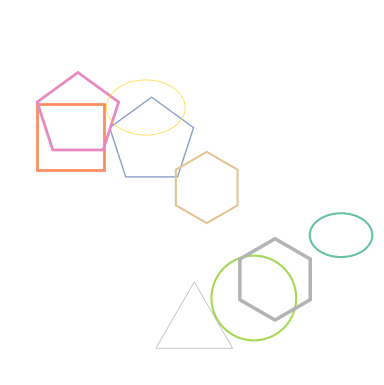[{"shape": "oval", "thickness": 1.5, "radius": 0.41, "center": [0.886, 0.389]}, {"shape": "square", "thickness": 2, "radius": 0.43, "center": [0.183, 0.644]}, {"shape": "pentagon", "thickness": 1, "radius": 0.57, "center": [0.394, 0.633]}, {"shape": "pentagon", "thickness": 2, "radius": 0.56, "center": [0.202, 0.701]}, {"shape": "circle", "thickness": 1.5, "radius": 0.55, "center": [0.659, 0.226]}, {"shape": "oval", "thickness": 0.5, "radius": 0.51, "center": [0.379, 0.721]}, {"shape": "hexagon", "thickness": 1.5, "radius": 0.46, "center": [0.537, 0.513]}, {"shape": "hexagon", "thickness": 2.5, "radius": 0.53, "center": [0.714, 0.274]}, {"shape": "triangle", "thickness": 0.5, "radius": 0.58, "center": [0.505, 0.153]}]